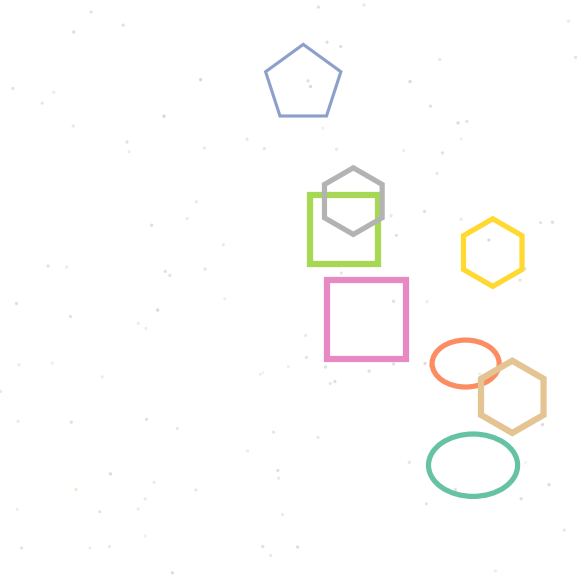[{"shape": "oval", "thickness": 2.5, "radius": 0.39, "center": [0.819, 0.194]}, {"shape": "oval", "thickness": 2.5, "radius": 0.29, "center": [0.806, 0.37]}, {"shape": "pentagon", "thickness": 1.5, "radius": 0.34, "center": [0.525, 0.854]}, {"shape": "square", "thickness": 3, "radius": 0.34, "center": [0.634, 0.446]}, {"shape": "square", "thickness": 3, "radius": 0.3, "center": [0.596, 0.601]}, {"shape": "hexagon", "thickness": 2.5, "radius": 0.29, "center": [0.853, 0.562]}, {"shape": "hexagon", "thickness": 3, "radius": 0.31, "center": [0.887, 0.312]}, {"shape": "hexagon", "thickness": 2.5, "radius": 0.29, "center": [0.612, 0.651]}]